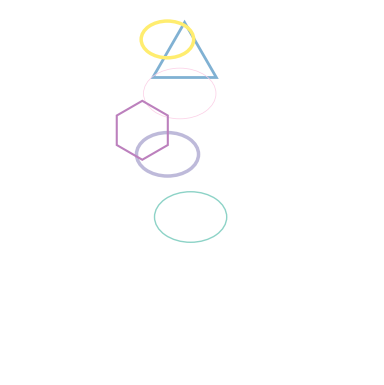[{"shape": "oval", "thickness": 1, "radius": 0.47, "center": [0.495, 0.436]}, {"shape": "oval", "thickness": 2.5, "radius": 0.4, "center": [0.435, 0.599]}, {"shape": "triangle", "thickness": 2, "radius": 0.48, "center": [0.479, 0.846]}, {"shape": "oval", "thickness": 0.5, "radius": 0.47, "center": [0.467, 0.757]}, {"shape": "hexagon", "thickness": 1.5, "radius": 0.38, "center": [0.37, 0.662]}, {"shape": "oval", "thickness": 2.5, "radius": 0.34, "center": [0.435, 0.898]}]